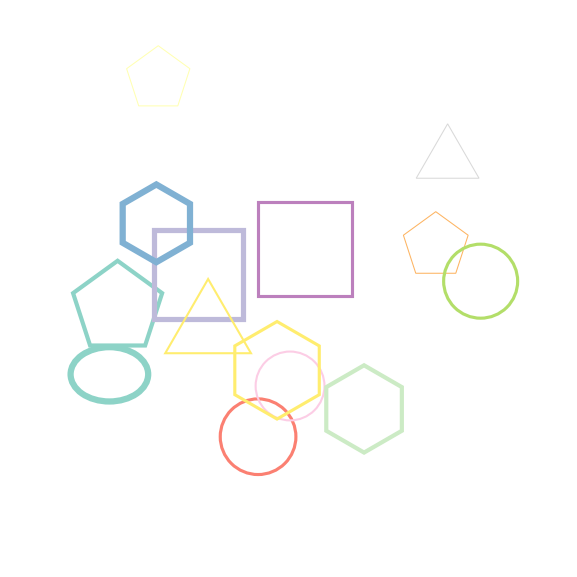[{"shape": "pentagon", "thickness": 2, "radius": 0.41, "center": [0.204, 0.466]}, {"shape": "oval", "thickness": 3, "radius": 0.34, "center": [0.189, 0.351]}, {"shape": "pentagon", "thickness": 0.5, "radius": 0.29, "center": [0.274, 0.862]}, {"shape": "square", "thickness": 2.5, "radius": 0.39, "center": [0.344, 0.523]}, {"shape": "circle", "thickness": 1.5, "radius": 0.33, "center": [0.447, 0.243]}, {"shape": "hexagon", "thickness": 3, "radius": 0.34, "center": [0.271, 0.612]}, {"shape": "pentagon", "thickness": 0.5, "radius": 0.29, "center": [0.755, 0.574]}, {"shape": "circle", "thickness": 1.5, "radius": 0.32, "center": [0.832, 0.512]}, {"shape": "circle", "thickness": 1, "radius": 0.3, "center": [0.502, 0.331]}, {"shape": "triangle", "thickness": 0.5, "radius": 0.31, "center": [0.775, 0.722]}, {"shape": "square", "thickness": 1.5, "radius": 0.41, "center": [0.528, 0.568]}, {"shape": "hexagon", "thickness": 2, "radius": 0.38, "center": [0.63, 0.291]}, {"shape": "triangle", "thickness": 1, "radius": 0.43, "center": [0.36, 0.43]}, {"shape": "hexagon", "thickness": 1.5, "radius": 0.42, "center": [0.48, 0.358]}]